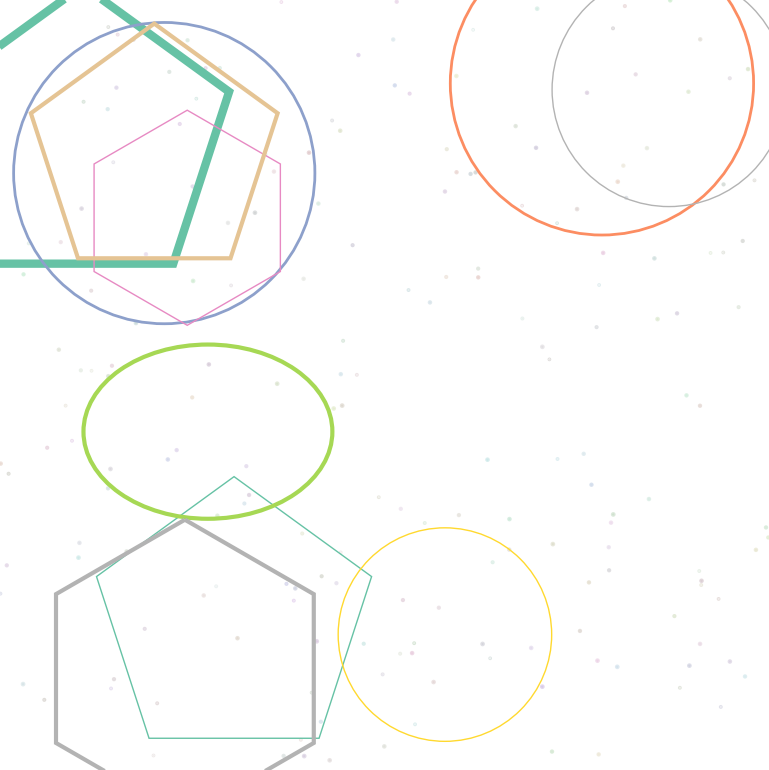[{"shape": "pentagon", "thickness": 3, "radius": 1.0, "center": [0.108, 0.819]}, {"shape": "pentagon", "thickness": 0.5, "radius": 0.94, "center": [0.304, 0.193]}, {"shape": "circle", "thickness": 1, "radius": 0.98, "center": [0.782, 0.892]}, {"shape": "circle", "thickness": 1, "radius": 0.98, "center": [0.213, 0.775]}, {"shape": "hexagon", "thickness": 0.5, "radius": 0.7, "center": [0.243, 0.717]}, {"shape": "oval", "thickness": 1.5, "radius": 0.81, "center": [0.27, 0.439]}, {"shape": "circle", "thickness": 0.5, "radius": 0.69, "center": [0.578, 0.176]}, {"shape": "pentagon", "thickness": 1.5, "radius": 0.84, "center": [0.2, 0.801]}, {"shape": "hexagon", "thickness": 1.5, "radius": 0.97, "center": [0.24, 0.132]}, {"shape": "circle", "thickness": 0.5, "radius": 0.76, "center": [0.869, 0.884]}]